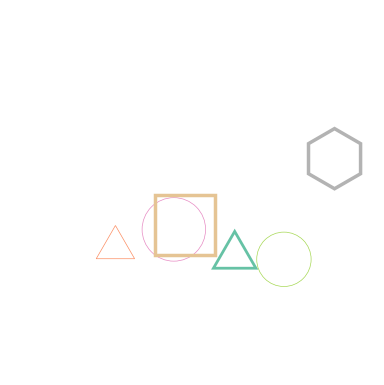[{"shape": "triangle", "thickness": 2, "radius": 0.32, "center": [0.61, 0.335]}, {"shape": "triangle", "thickness": 0.5, "radius": 0.29, "center": [0.3, 0.357]}, {"shape": "circle", "thickness": 0.5, "radius": 0.41, "center": [0.452, 0.404]}, {"shape": "circle", "thickness": 0.5, "radius": 0.35, "center": [0.737, 0.326]}, {"shape": "square", "thickness": 2.5, "radius": 0.39, "center": [0.481, 0.415]}, {"shape": "hexagon", "thickness": 2.5, "radius": 0.39, "center": [0.869, 0.588]}]